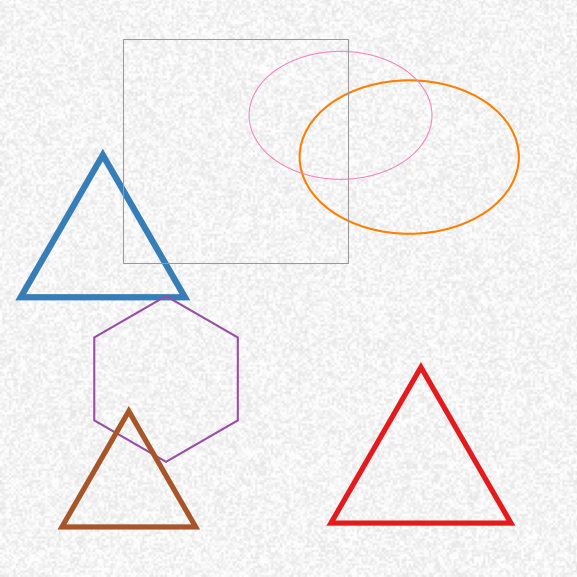[{"shape": "triangle", "thickness": 2.5, "radius": 0.9, "center": [0.729, 0.183]}, {"shape": "triangle", "thickness": 3, "radius": 0.82, "center": [0.178, 0.566]}, {"shape": "hexagon", "thickness": 1, "radius": 0.72, "center": [0.288, 0.343]}, {"shape": "oval", "thickness": 1, "radius": 0.95, "center": [0.709, 0.727]}, {"shape": "triangle", "thickness": 2.5, "radius": 0.67, "center": [0.223, 0.154]}, {"shape": "oval", "thickness": 0.5, "radius": 0.79, "center": [0.59, 0.799]}, {"shape": "square", "thickness": 0.5, "radius": 0.97, "center": [0.408, 0.737]}]